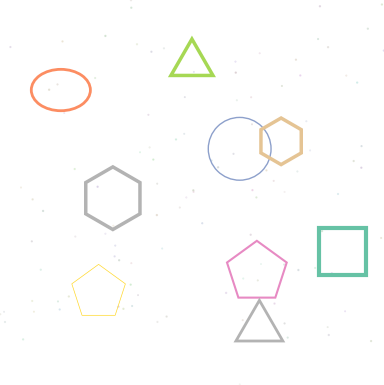[{"shape": "square", "thickness": 3, "radius": 0.31, "center": [0.89, 0.346]}, {"shape": "oval", "thickness": 2, "radius": 0.38, "center": [0.158, 0.766]}, {"shape": "circle", "thickness": 1, "radius": 0.41, "center": [0.622, 0.613]}, {"shape": "pentagon", "thickness": 1.5, "radius": 0.41, "center": [0.667, 0.293]}, {"shape": "triangle", "thickness": 2.5, "radius": 0.32, "center": [0.499, 0.836]}, {"shape": "pentagon", "thickness": 0.5, "radius": 0.37, "center": [0.256, 0.24]}, {"shape": "hexagon", "thickness": 2.5, "radius": 0.3, "center": [0.73, 0.633]}, {"shape": "triangle", "thickness": 2, "radius": 0.35, "center": [0.674, 0.149]}, {"shape": "hexagon", "thickness": 2.5, "radius": 0.41, "center": [0.293, 0.485]}]